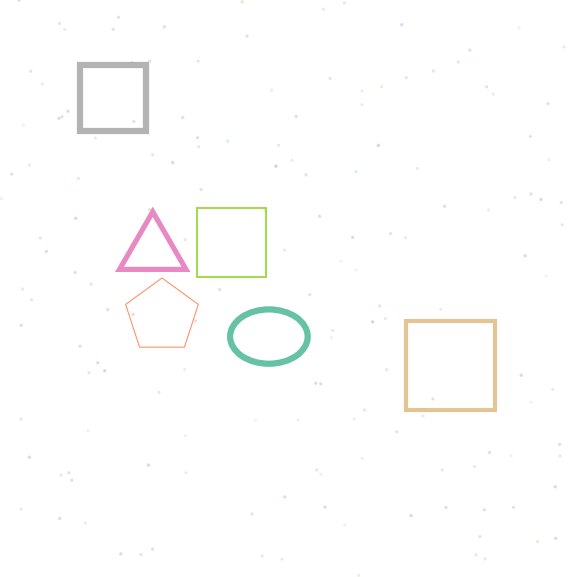[{"shape": "oval", "thickness": 3, "radius": 0.34, "center": [0.466, 0.416]}, {"shape": "pentagon", "thickness": 0.5, "radius": 0.33, "center": [0.28, 0.452]}, {"shape": "triangle", "thickness": 2.5, "radius": 0.33, "center": [0.265, 0.566]}, {"shape": "square", "thickness": 1, "radius": 0.3, "center": [0.401, 0.579]}, {"shape": "square", "thickness": 2, "radius": 0.38, "center": [0.78, 0.366]}, {"shape": "square", "thickness": 3, "radius": 0.29, "center": [0.196, 0.829]}]